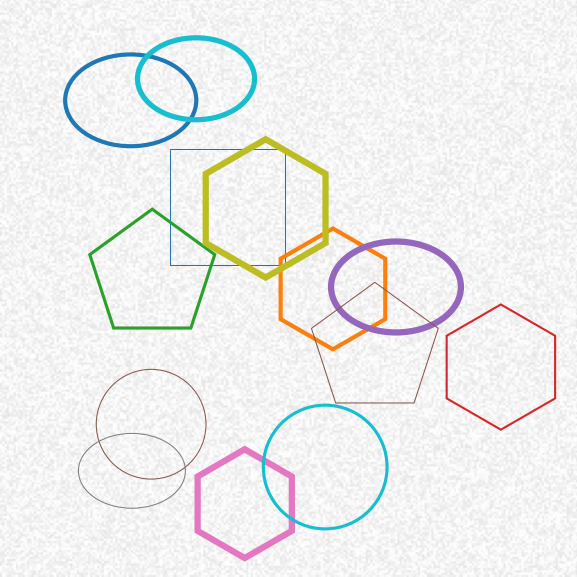[{"shape": "square", "thickness": 0.5, "radius": 0.5, "center": [0.394, 0.64]}, {"shape": "oval", "thickness": 2, "radius": 0.57, "center": [0.226, 0.825]}, {"shape": "hexagon", "thickness": 2, "radius": 0.52, "center": [0.577, 0.499]}, {"shape": "pentagon", "thickness": 1.5, "radius": 0.57, "center": [0.264, 0.523]}, {"shape": "hexagon", "thickness": 1, "radius": 0.54, "center": [0.867, 0.364]}, {"shape": "oval", "thickness": 3, "radius": 0.56, "center": [0.686, 0.502]}, {"shape": "circle", "thickness": 0.5, "radius": 0.47, "center": [0.262, 0.265]}, {"shape": "pentagon", "thickness": 0.5, "radius": 0.58, "center": [0.649, 0.395]}, {"shape": "hexagon", "thickness": 3, "radius": 0.47, "center": [0.424, 0.127]}, {"shape": "oval", "thickness": 0.5, "radius": 0.46, "center": [0.228, 0.184]}, {"shape": "hexagon", "thickness": 3, "radius": 0.6, "center": [0.46, 0.638]}, {"shape": "circle", "thickness": 1.5, "radius": 0.54, "center": [0.563, 0.19]}, {"shape": "oval", "thickness": 2.5, "radius": 0.51, "center": [0.339, 0.863]}]